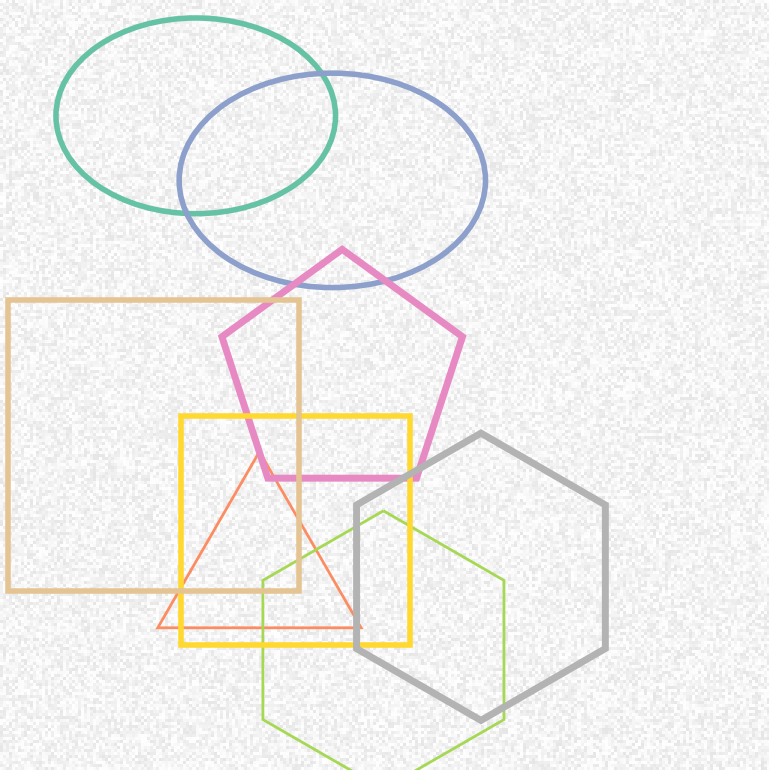[{"shape": "oval", "thickness": 2, "radius": 0.91, "center": [0.254, 0.85]}, {"shape": "triangle", "thickness": 1, "radius": 0.76, "center": [0.337, 0.261]}, {"shape": "oval", "thickness": 2, "radius": 0.99, "center": [0.432, 0.766]}, {"shape": "pentagon", "thickness": 2.5, "radius": 0.82, "center": [0.444, 0.512]}, {"shape": "hexagon", "thickness": 1, "radius": 0.9, "center": [0.498, 0.156]}, {"shape": "square", "thickness": 2, "radius": 0.74, "center": [0.384, 0.311]}, {"shape": "square", "thickness": 2, "radius": 0.94, "center": [0.199, 0.421]}, {"shape": "hexagon", "thickness": 2.5, "radius": 0.93, "center": [0.625, 0.251]}]